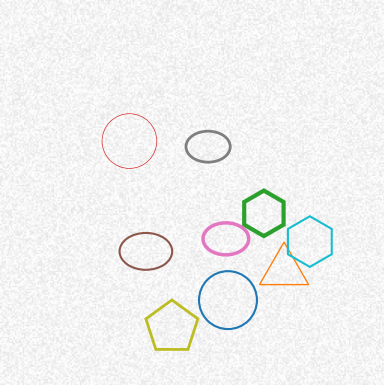[{"shape": "circle", "thickness": 1.5, "radius": 0.38, "center": [0.592, 0.22]}, {"shape": "triangle", "thickness": 1, "radius": 0.37, "center": [0.738, 0.298]}, {"shape": "hexagon", "thickness": 3, "radius": 0.3, "center": [0.685, 0.446]}, {"shape": "circle", "thickness": 0.5, "radius": 0.36, "center": [0.336, 0.634]}, {"shape": "oval", "thickness": 1.5, "radius": 0.34, "center": [0.379, 0.347]}, {"shape": "oval", "thickness": 2.5, "radius": 0.3, "center": [0.587, 0.38]}, {"shape": "oval", "thickness": 2, "radius": 0.29, "center": [0.541, 0.619]}, {"shape": "pentagon", "thickness": 2, "radius": 0.36, "center": [0.446, 0.15]}, {"shape": "hexagon", "thickness": 1.5, "radius": 0.33, "center": [0.805, 0.373]}]